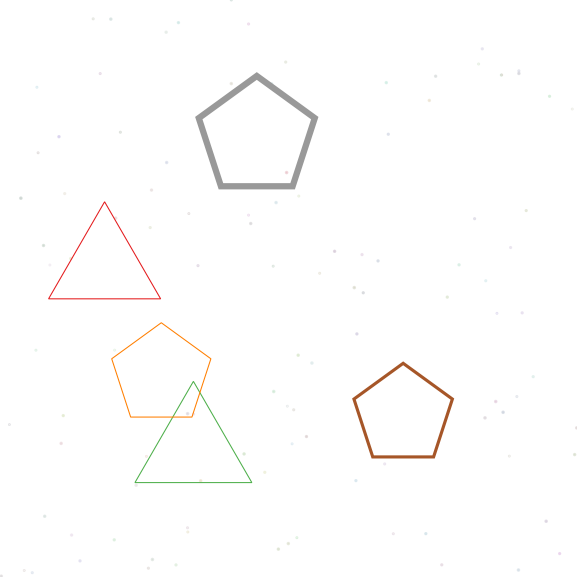[{"shape": "triangle", "thickness": 0.5, "radius": 0.56, "center": [0.181, 0.538]}, {"shape": "triangle", "thickness": 0.5, "radius": 0.58, "center": [0.335, 0.222]}, {"shape": "pentagon", "thickness": 0.5, "radius": 0.45, "center": [0.279, 0.35]}, {"shape": "pentagon", "thickness": 1.5, "radius": 0.45, "center": [0.698, 0.28]}, {"shape": "pentagon", "thickness": 3, "radius": 0.53, "center": [0.445, 0.762]}]